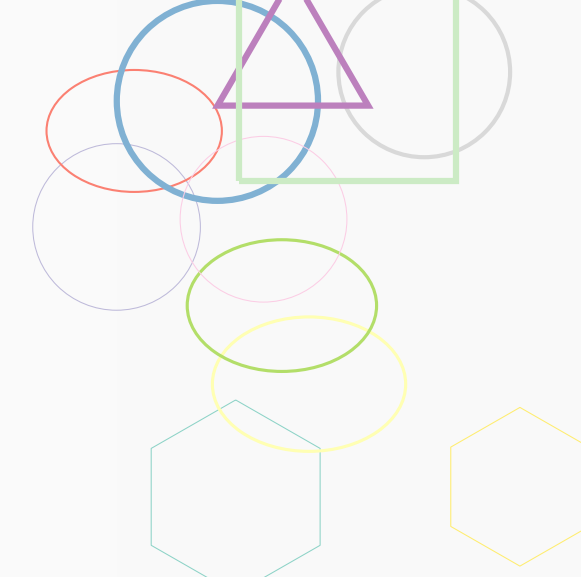[{"shape": "hexagon", "thickness": 0.5, "radius": 0.84, "center": [0.405, 0.139]}, {"shape": "oval", "thickness": 1.5, "radius": 0.83, "center": [0.532, 0.334]}, {"shape": "circle", "thickness": 0.5, "radius": 0.72, "center": [0.201, 0.606]}, {"shape": "oval", "thickness": 1, "radius": 0.75, "center": [0.231, 0.772]}, {"shape": "circle", "thickness": 3, "radius": 0.87, "center": [0.374, 0.824]}, {"shape": "oval", "thickness": 1.5, "radius": 0.81, "center": [0.485, 0.47]}, {"shape": "circle", "thickness": 0.5, "radius": 0.72, "center": [0.453, 0.62]}, {"shape": "circle", "thickness": 2, "radius": 0.74, "center": [0.73, 0.875]}, {"shape": "triangle", "thickness": 3, "radius": 0.75, "center": [0.504, 0.891]}, {"shape": "square", "thickness": 3, "radius": 0.93, "center": [0.598, 0.872]}, {"shape": "hexagon", "thickness": 0.5, "radius": 0.69, "center": [0.895, 0.156]}]